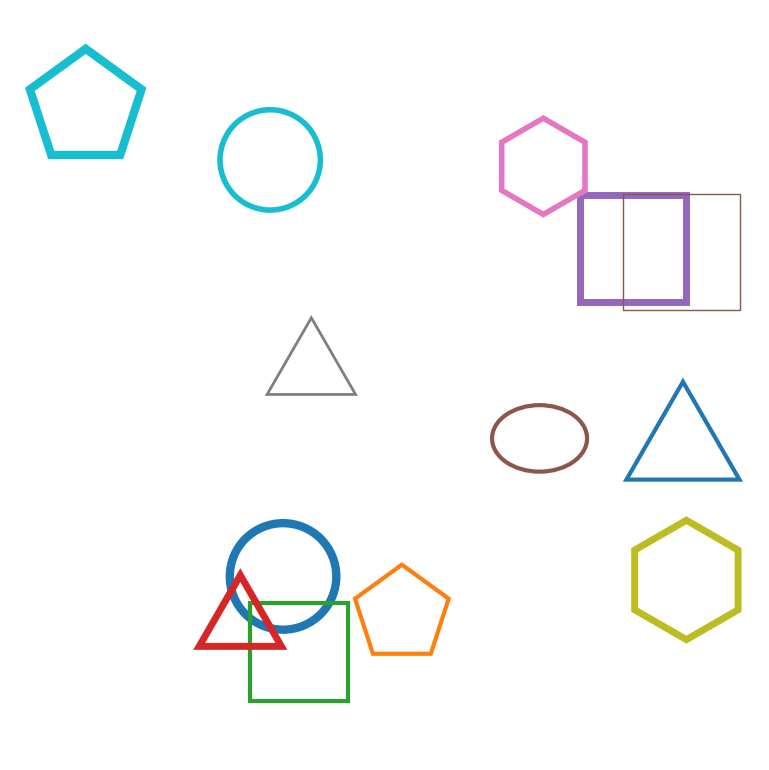[{"shape": "circle", "thickness": 3, "radius": 0.35, "center": [0.368, 0.251]}, {"shape": "triangle", "thickness": 1.5, "radius": 0.42, "center": [0.887, 0.42]}, {"shape": "pentagon", "thickness": 1.5, "radius": 0.32, "center": [0.522, 0.203]}, {"shape": "square", "thickness": 1.5, "radius": 0.32, "center": [0.388, 0.154]}, {"shape": "triangle", "thickness": 2.5, "radius": 0.31, "center": [0.312, 0.191]}, {"shape": "square", "thickness": 2.5, "radius": 0.35, "center": [0.822, 0.677]}, {"shape": "square", "thickness": 0.5, "radius": 0.38, "center": [0.885, 0.673]}, {"shape": "oval", "thickness": 1.5, "radius": 0.31, "center": [0.701, 0.431]}, {"shape": "hexagon", "thickness": 2, "radius": 0.31, "center": [0.706, 0.784]}, {"shape": "triangle", "thickness": 1, "radius": 0.33, "center": [0.404, 0.521]}, {"shape": "hexagon", "thickness": 2.5, "radius": 0.39, "center": [0.891, 0.247]}, {"shape": "pentagon", "thickness": 3, "radius": 0.38, "center": [0.111, 0.86]}, {"shape": "circle", "thickness": 2, "radius": 0.33, "center": [0.351, 0.792]}]